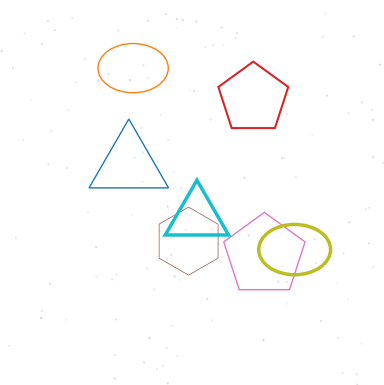[{"shape": "triangle", "thickness": 1, "radius": 0.6, "center": [0.335, 0.572]}, {"shape": "oval", "thickness": 1, "radius": 0.46, "center": [0.346, 0.823]}, {"shape": "pentagon", "thickness": 1.5, "radius": 0.48, "center": [0.658, 0.745]}, {"shape": "hexagon", "thickness": 0.5, "radius": 0.44, "center": [0.49, 0.374]}, {"shape": "pentagon", "thickness": 1, "radius": 0.56, "center": [0.687, 0.337]}, {"shape": "oval", "thickness": 2.5, "radius": 0.47, "center": [0.765, 0.352]}, {"shape": "triangle", "thickness": 2.5, "radius": 0.47, "center": [0.511, 0.437]}]